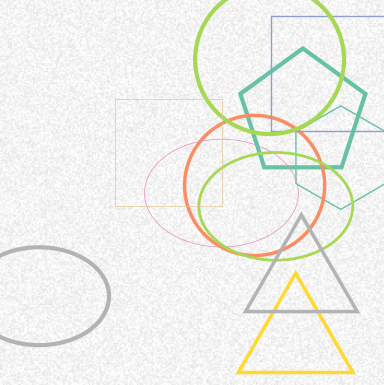[{"shape": "pentagon", "thickness": 3, "radius": 0.85, "center": [0.787, 0.704]}, {"shape": "hexagon", "thickness": 1, "radius": 0.67, "center": [0.885, 0.591]}, {"shape": "circle", "thickness": 2.5, "radius": 0.91, "center": [0.661, 0.518]}, {"shape": "square", "thickness": 1, "radius": 0.74, "center": [0.854, 0.809]}, {"shape": "oval", "thickness": 0.5, "radius": 1.0, "center": [0.575, 0.498]}, {"shape": "oval", "thickness": 2, "radius": 1.0, "center": [0.716, 0.464]}, {"shape": "circle", "thickness": 3, "radius": 0.97, "center": [0.7, 0.845]}, {"shape": "triangle", "thickness": 2.5, "radius": 0.86, "center": [0.768, 0.118]}, {"shape": "square", "thickness": 0.5, "radius": 0.69, "center": [0.438, 0.603]}, {"shape": "oval", "thickness": 3, "radius": 0.91, "center": [0.101, 0.231]}, {"shape": "triangle", "thickness": 2.5, "radius": 0.84, "center": [0.783, 0.274]}]